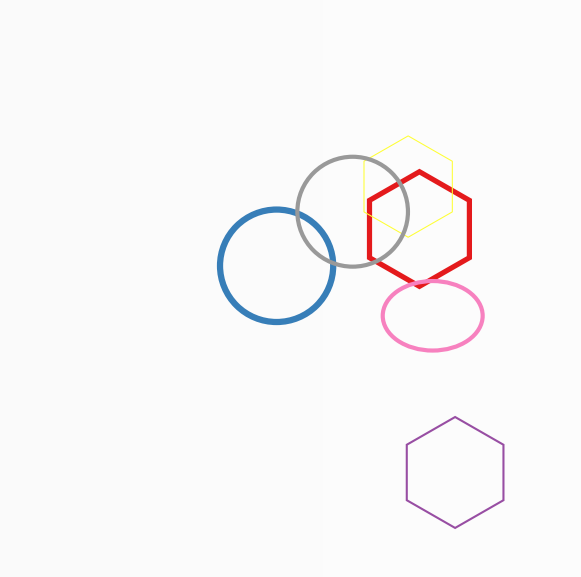[{"shape": "hexagon", "thickness": 2.5, "radius": 0.5, "center": [0.722, 0.603]}, {"shape": "circle", "thickness": 3, "radius": 0.49, "center": [0.476, 0.539]}, {"shape": "hexagon", "thickness": 1, "radius": 0.48, "center": [0.783, 0.181]}, {"shape": "hexagon", "thickness": 0.5, "radius": 0.44, "center": [0.702, 0.676]}, {"shape": "oval", "thickness": 2, "radius": 0.43, "center": [0.744, 0.452]}, {"shape": "circle", "thickness": 2, "radius": 0.48, "center": [0.607, 0.633]}]